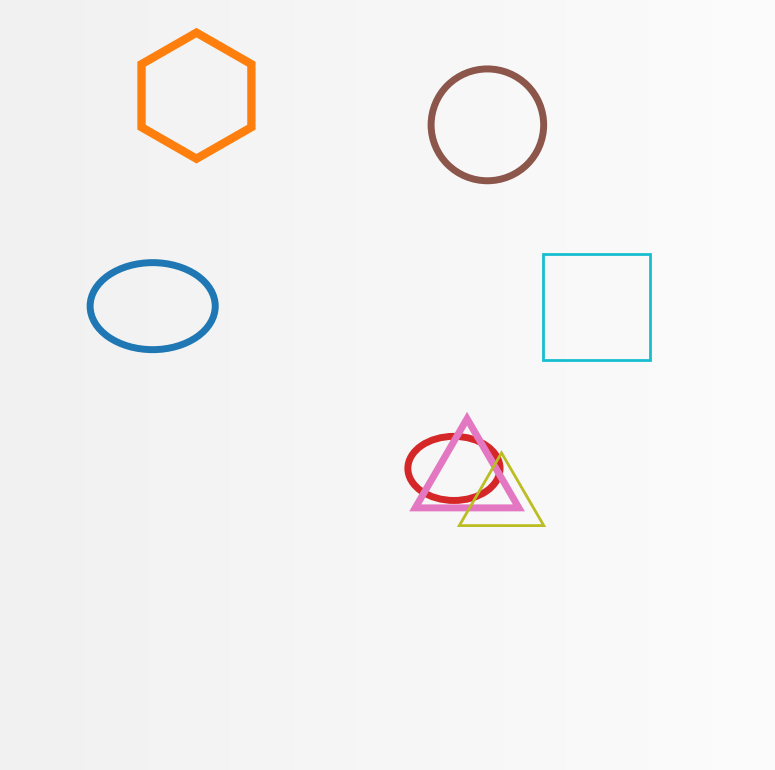[{"shape": "oval", "thickness": 2.5, "radius": 0.4, "center": [0.197, 0.602]}, {"shape": "hexagon", "thickness": 3, "radius": 0.41, "center": [0.254, 0.876]}, {"shape": "oval", "thickness": 2.5, "radius": 0.3, "center": [0.586, 0.392]}, {"shape": "circle", "thickness": 2.5, "radius": 0.36, "center": [0.629, 0.838]}, {"shape": "triangle", "thickness": 2.5, "radius": 0.39, "center": [0.603, 0.379]}, {"shape": "triangle", "thickness": 1, "radius": 0.31, "center": [0.647, 0.349]}, {"shape": "square", "thickness": 1, "radius": 0.34, "center": [0.77, 0.602]}]